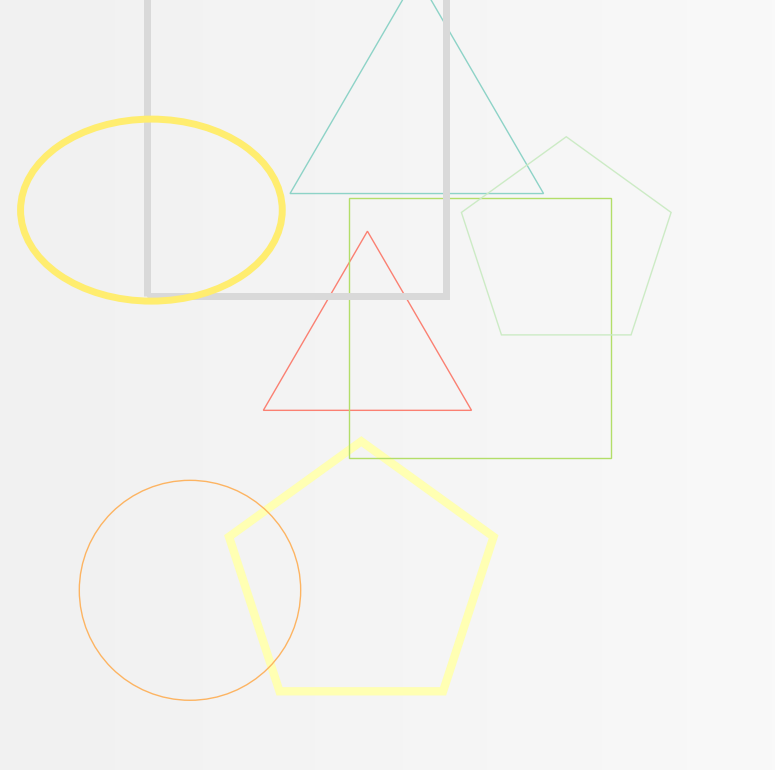[{"shape": "triangle", "thickness": 0.5, "radius": 0.94, "center": [0.538, 0.843]}, {"shape": "pentagon", "thickness": 3, "radius": 0.9, "center": [0.466, 0.247]}, {"shape": "triangle", "thickness": 0.5, "radius": 0.78, "center": [0.474, 0.545]}, {"shape": "circle", "thickness": 0.5, "radius": 0.71, "center": [0.245, 0.233]}, {"shape": "square", "thickness": 0.5, "radius": 0.84, "center": [0.62, 0.574]}, {"shape": "square", "thickness": 2.5, "radius": 0.97, "center": [0.383, 0.809]}, {"shape": "pentagon", "thickness": 0.5, "radius": 0.71, "center": [0.731, 0.68]}, {"shape": "oval", "thickness": 2.5, "radius": 0.84, "center": [0.195, 0.727]}]